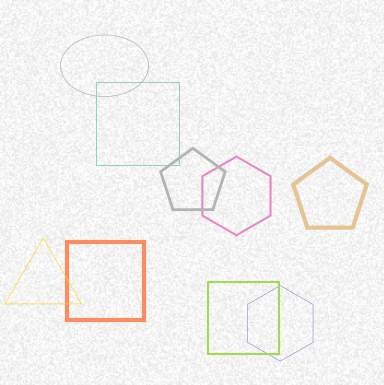[{"shape": "square", "thickness": 0.5, "radius": 0.54, "center": [0.357, 0.679]}, {"shape": "square", "thickness": 3, "radius": 0.5, "center": [0.274, 0.27]}, {"shape": "hexagon", "thickness": 0.5, "radius": 0.49, "center": [0.728, 0.16]}, {"shape": "hexagon", "thickness": 1.5, "radius": 0.51, "center": [0.614, 0.491]}, {"shape": "square", "thickness": 1.5, "radius": 0.46, "center": [0.633, 0.175]}, {"shape": "triangle", "thickness": 0.5, "radius": 0.57, "center": [0.112, 0.268]}, {"shape": "pentagon", "thickness": 3, "radius": 0.5, "center": [0.857, 0.49]}, {"shape": "oval", "thickness": 0.5, "radius": 0.57, "center": [0.272, 0.829]}, {"shape": "pentagon", "thickness": 2, "radius": 0.44, "center": [0.501, 0.527]}]